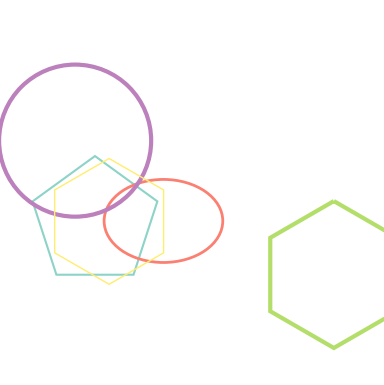[{"shape": "pentagon", "thickness": 1.5, "radius": 0.85, "center": [0.247, 0.424]}, {"shape": "oval", "thickness": 2, "radius": 0.77, "center": [0.425, 0.426]}, {"shape": "hexagon", "thickness": 3, "radius": 0.95, "center": [0.867, 0.287]}, {"shape": "circle", "thickness": 3, "radius": 0.99, "center": [0.195, 0.635]}, {"shape": "hexagon", "thickness": 1, "radius": 0.82, "center": [0.283, 0.425]}]